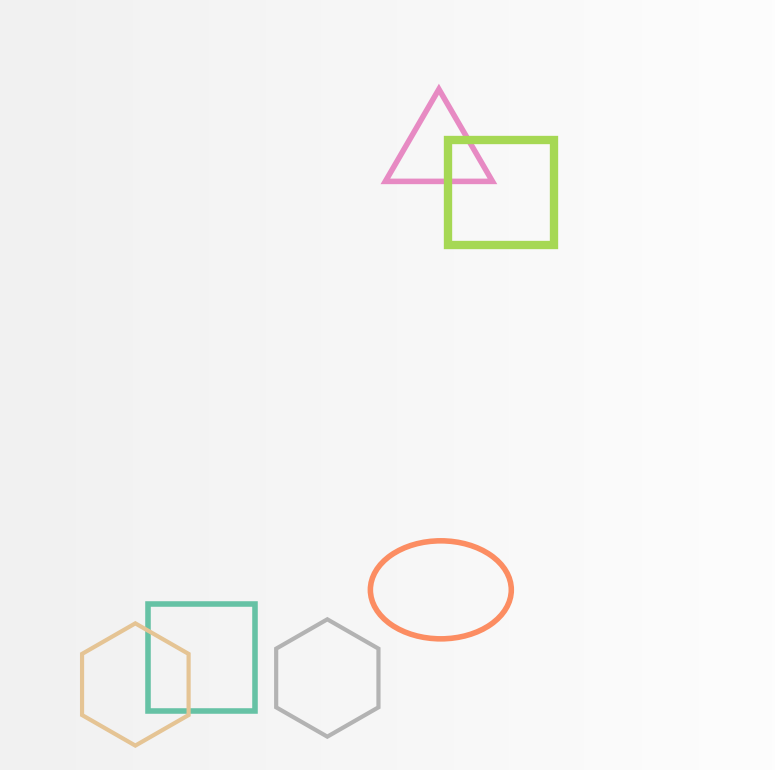[{"shape": "square", "thickness": 2, "radius": 0.35, "center": [0.26, 0.146]}, {"shape": "oval", "thickness": 2, "radius": 0.45, "center": [0.569, 0.234]}, {"shape": "triangle", "thickness": 2, "radius": 0.4, "center": [0.566, 0.804]}, {"shape": "square", "thickness": 3, "radius": 0.34, "center": [0.647, 0.75]}, {"shape": "hexagon", "thickness": 1.5, "radius": 0.4, "center": [0.175, 0.111]}, {"shape": "hexagon", "thickness": 1.5, "radius": 0.38, "center": [0.422, 0.119]}]